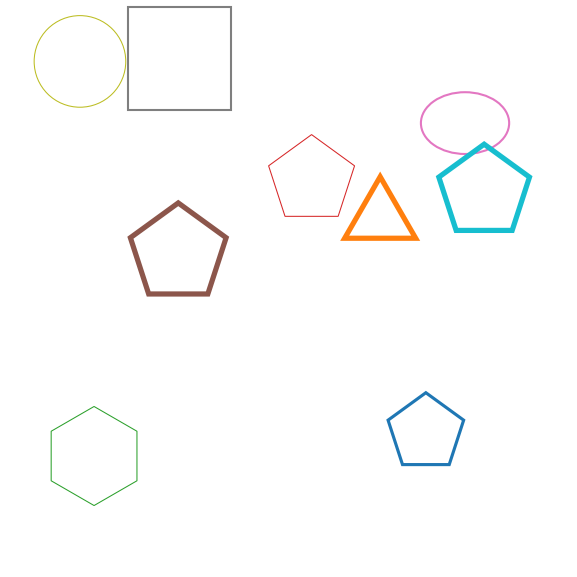[{"shape": "pentagon", "thickness": 1.5, "radius": 0.34, "center": [0.737, 0.25]}, {"shape": "triangle", "thickness": 2.5, "radius": 0.35, "center": [0.658, 0.622]}, {"shape": "hexagon", "thickness": 0.5, "radius": 0.43, "center": [0.163, 0.21]}, {"shape": "pentagon", "thickness": 0.5, "radius": 0.39, "center": [0.54, 0.688]}, {"shape": "pentagon", "thickness": 2.5, "radius": 0.44, "center": [0.309, 0.561]}, {"shape": "oval", "thickness": 1, "radius": 0.38, "center": [0.805, 0.786]}, {"shape": "square", "thickness": 1, "radius": 0.45, "center": [0.311, 0.898]}, {"shape": "circle", "thickness": 0.5, "radius": 0.4, "center": [0.138, 0.893]}, {"shape": "pentagon", "thickness": 2.5, "radius": 0.41, "center": [0.838, 0.667]}]